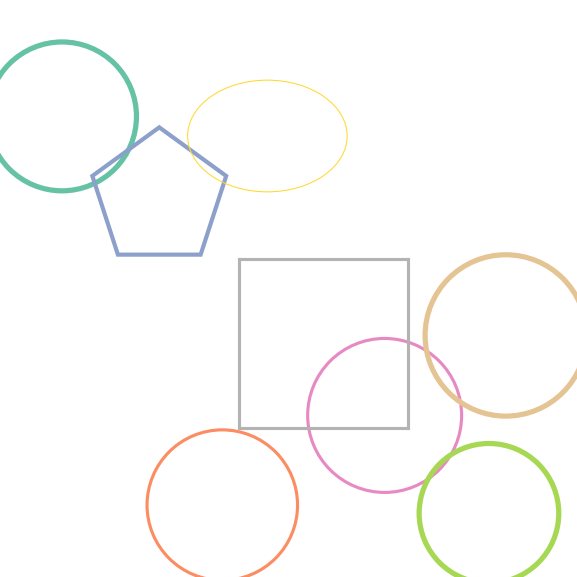[{"shape": "circle", "thickness": 2.5, "radius": 0.64, "center": [0.107, 0.798]}, {"shape": "circle", "thickness": 1.5, "radius": 0.65, "center": [0.385, 0.124]}, {"shape": "pentagon", "thickness": 2, "radius": 0.61, "center": [0.276, 0.657]}, {"shape": "circle", "thickness": 1.5, "radius": 0.67, "center": [0.666, 0.28]}, {"shape": "circle", "thickness": 2.5, "radius": 0.6, "center": [0.847, 0.11]}, {"shape": "oval", "thickness": 0.5, "radius": 0.69, "center": [0.463, 0.764]}, {"shape": "circle", "thickness": 2.5, "radius": 0.7, "center": [0.876, 0.418]}, {"shape": "square", "thickness": 1.5, "radius": 0.73, "center": [0.56, 0.405]}]